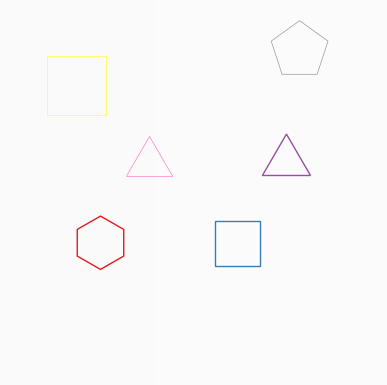[{"shape": "hexagon", "thickness": 1, "radius": 0.35, "center": [0.259, 0.369]}, {"shape": "square", "thickness": 1, "radius": 0.29, "center": [0.613, 0.368]}, {"shape": "triangle", "thickness": 1, "radius": 0.36, "center": [0.739, 0.58]}, {"shape": "square", "thickness": 0.5, "radius": 0.38, "center": [0.198, 0.777]}, {"shape": "triangle", "thickness": 0.5, "radius": 0.35, "center": [0.386, 0.576]}, {"shape": "pentagon", "thickness": 0.5, "radius": 0.39, "center": [0.773, 0.869]}]